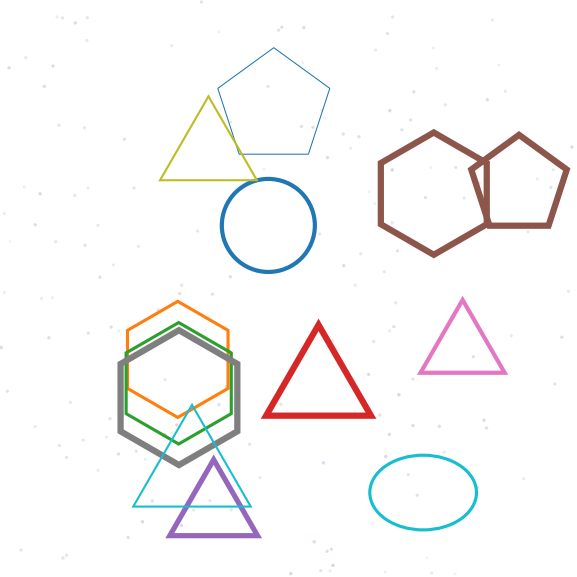[{"shape": "circle", "thickness": 2, "radius": 0.4, "center": [0.465, 0.609]}, {"shape": "pentagon", "thickness": 0.5, "radius": 0.51, "center": [0.474, 0.815]}, {"shape": "hexagon", "thickness": 1.5, "radius": 0.5, "center": [0.308, 0.377]}, {"shape": "hexagon", "thickness": 1.5, "radius": 0.53, "center": [0.309, 0.335]}, {"shape": "triangle", "thickness": 3, "radius": 0.52, "center": [0.552, 0.332]}, {"shape": "triangle", "thickness": 2.5, "radius": 0.44, "center": [0.37, 0.115]}, {"shape": "pentagon", "thickness": 3, "radius": 0.43, "center": [0.899, 0.679]}, {"shape": "hexagon", "thickness": 3, "radius": 0.53, "center": [0.751, 0.664]}, {"shape": "triangle", "thickness": 2, "radius": 0.42, "center": [0.801, 0.396]}, {"shape": "hexagon", "thickness": 3, "radius": 0.58, "center": [0.31, 0.311]}, {"shape": "triangle", "thickness": 1, "radius": 0.48, "center": [0.361, 0.735]}, {"shape": "triangle", "thickness": 1, "radius": 0.59, "center": [0.332, 0.181]}, {"shape": "oval", "thickness": 1.5, "radius": 0.46, "center": [0.733, 0.146]}]